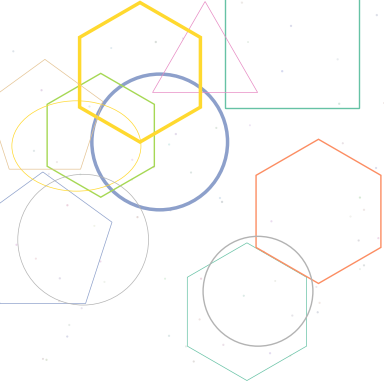[{"shape": "hexagon", "thickness": 0.5, "radius": 0.89, "center": [0.641, 0.19]}, {"shape": "square", "thickness": 1, "radius": 0.87, "center": [0.758, 0.894]}, {"shape": "hexagon", "thickness": 1, "radius": 0.94, "center": [0.827, 0.451]}, {"shape": "circle", "thickness": 2.5, "radius": 0.88, "center": [0.415, 0.631]}, {"shape": "pentagon", "thickness": 0.5, "radius": 0.94, "center": [0.111, 0.364]}, {"shape": "triangle", "thickness": 0.5, "radius": 0.79, "center": [0.533, 0.839]}, {"shape": "hexagon", "thickness": 1, "radius": 0.8, "center": [0.262, 0.649]}, {"shape": "hexagon", "thickness": 2.5, "radius": 0.91, "center": [0.364, 0.812]}, {"shape": "oval", "thickness": 0.5, "radius": 0.84, "center": [0.198, 0.621]}, {"shape": "pentagon", "thickness": 0.5, "radius": 0.79, "center": [0.117, 0.688]}, {"shape": "circle", "thickness": 1, "radius": 0.71, "center": [0.67, 0.243]}, {"shape": "circle", "thickness": 0.5, "radius": 0.85, "center": [0.216, 0.377]}]